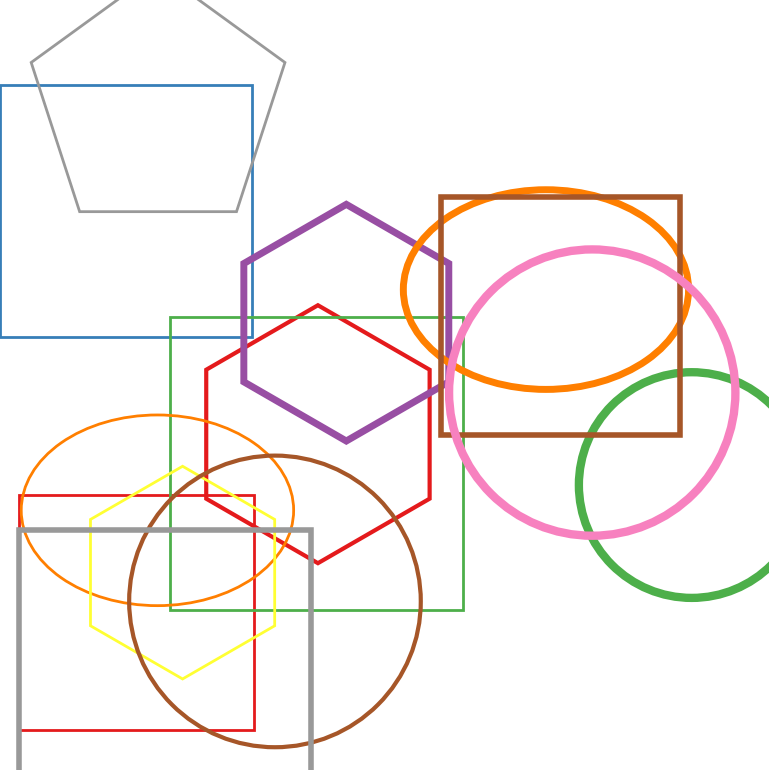[{"shape": "hexagon", "thickness": 1.5, "radius": 0.84, "center": [0.413, 0.436]}, {"shape": "square", "thickness": 1, "radius": 0.76, "center": [0.177, 0.205]}, {"shape": "square", "thickness": 1, "radius": 0.82, "center": [0.163, 0.725]}, {"shape": "circle", "thickness": 3, "radius": 0.73, "center": [0.898, 0.37]}, {"shape": "square", "thickness": 1, "radius": 0.95, "center": [0.411, 0.398]}, {"shape": "hexagon", "thickness": 2.5, "radius": 0.77, "center": [0.45, 0.581]}, {"shape": "oval", "thickness": 2.5, "radius": 0.93, "center": [0.709, 0.624]}, {"shape": "oval", "thickness": 1, "radius": 0.88, "center": [0.204, 0.337]}, {"shape": "hexagon", "thickness": 1, "radius": 0.69, "center": [0.237, 0.256]}, {"shape": "square", "thickness": 2, "radius": 0.77, "center": [0.728, 0.59]}, {"shape": "circle", "thickness": 1.5, "radius": 0.95, "center": [0.357, 0.219]}, {"shape": "circle", "thickness": 3, "radius": 0.93, "center": [0.769, 0.49]}, {"shape": "pentagon", "thickness": 1, "radius": 0.87, "center": [0.205, 0.865]}, {"shape": "square", "thickness": 2, "radius": 0.95, "center": [0.214, 0.121]}]